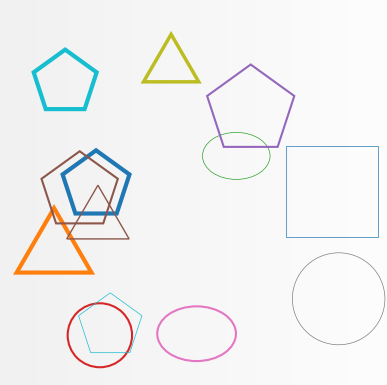[{"shape": "pentagon", "thickness": 3, "radius": 0.45, "center": [0.248, 0.519]}, {"shape": "square", "thickness": 0.5, "radius": 0.59, "center": [0.857, 0.502]}, {"shape": "triangle", "thickness": 3, "radius": 0.56, "center": [0.14, 0.348]}, {"shape": "oval", "thickness": 0.5, "radius": 0.44, "center": [0.61, 0.595]}, {"shape": "circle", "thickness": 1.5, "radius": 0.42, "center": [0.258, 0.129]}, {"shape": "pentagon", "thickness": 1.5, "radius": 0.59, "center": [0.647, 0.714]}, {"shape": "triangle", "thickness": 1, "radius": 0.46, "center": [0.253, 0.426]}, {"shape": "pentagon", "thickness": 1.5, "radius": 0.52, "center": [0.206, 0.504]}, {"shape": "oval", "thickness": 1.5, "radius": 0.51, "center": [0.507, 0.133]}, {"shape": "circle", "thickness": 0.5, "radius": 0.6, "center": [0.874, 0.224]}, {"shape": "triangle", "thickness": 2.5, "radius": 0.41, "center": [0.442, 0.829]}, {"shape": "pentagon", "thickness": 0.5, "radius": 0.43, "center": [0.285, 0.153]}, {"shape": "pentagon", "thickness": 3, "radius": 0.43, "center": [0.168, 0.786]}]